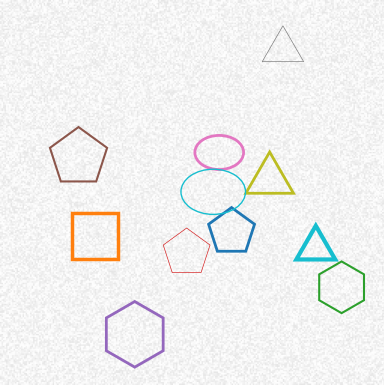[{"shape": "pentagon", "thickness": 2, "radius": 0.31, "center": [0.601, 0.398]}, {"shape": "square", "thickness": 2.5, "radius": 0.3, "center": [0.247, 0.387]}, {"shape": "hexagon", "thickness": 1.5, "radius": 0.34, "center": [0.887, 0.254]}, {"shape": "pentagon", "thickness": 0.5, "radius": 0.32, "center": [0.485, 0.344]}, {"shape": "hexagon", "thickness": 2, "radius": 0.43, "center": [0.35, 0.132]}, {"shape": "pentagon", "thickness": 1.5, "radius": 0.39, "center": [0.204, 0.592]}, {"shape": "oval", "thickness": 2, "radius": 0.32, "center": [0.569, 0.604]}, {"shape": "triangle", "thickness": 0.5, "radius": 0.31, "center": [0.735, 0.871]}, {"shape": "triangle", "thickness": 2, "radius": 0.36, "center": [0.7, 0.534]}, {"shape": "triangle", "thickness": 3, "radius": 0.29, "center": [0.82, 0.355]}, {"shape": "oval", "thickness": 1, "radius": 0.42, "center": [0.554, 0.502]}]